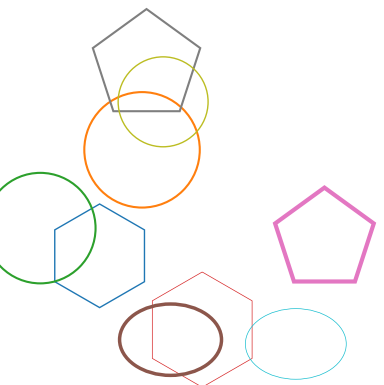[{"shape": "hexagon", "thickness": 1, "radius": 0.67, "center": [0.259, 0.336]}, {"shape": "circle", "thickness": 1.5, "radius": 0.75, "center": [0.369, 0.611]}, {"shape": "circle", "thickness": 1.5, "radius": 0.72, "center": [0.105, 0.407]}, {"shape": "hexagon", "thickness": 0.5, "radius": 0.75, "center": [0.525, 0.144]}, {"shape": "oval", "thickness": 2.5, "radius": 0.66, "center": [0.443, 0.118]}, {"shape": "pentagon", "thickness": 3, "radius": 0.67, "center": [0.843, 0.378]}, {"shape": "pentagon", "thickness": 1.5, "radius": 0.73, "center": [0.381, 0.83]}, {"shape": "circle", "thickness": 1, "radius": 0.58, "center": [0.424, 0.736]}, {"shape": "oval", "thickness": 0.5, "radius": 0.66, "center": [0.768, 0.107]}]